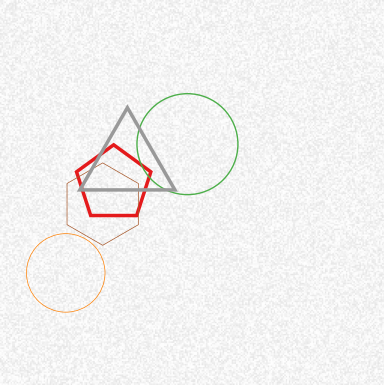[{"shape": "pentagon", "thickness": 2.5, "radius": 0.51, "center": [0.295, 0.522]}, {"shape": "circle", "thickness": 1, "radius": 0.66, "center": [0.487, 0.626]}, {"shape": "circle", "thickness": 0.5, "radius": 0.51, "center": [0.171, 0.291]}, {"shape": "hexagon", "thickness": 0.5, "radius": 0.53, "center": [0.267, 0.47]}, {"shape": "triangle", "thickness": 2.5, "radius": 0.71, "center": [0.331, 0.578]}]